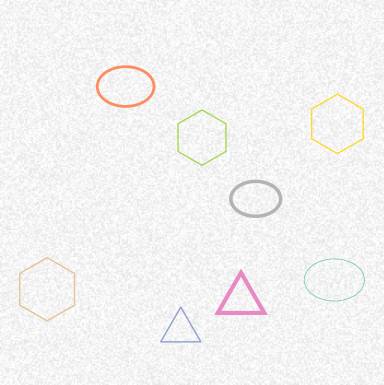[{"shape": "oval", "thickness": 0.5, "radius": 0.39, "center": [0.868, 0.273]}, {"shape": "oval", "thickness": 2, "radius": 0.37, "center": [0.326, 0.775]}, {"shape": "triangle", "thickness": 1, "radius": 0.3, "center": [0.47, 0.142]}, {"shape": "triangle", "thickness": 3, "radius": 0.35, "center": [0.626, 0.222]}, {"shape": "hexagon", "thickness": 1, "radius": 0.36, "center": [0.525, 0.643]}, {"shape": "hexagon", "thickness": 1, "radius": 0.39, "center": [0.876, 0.678]}, {"shape": "hexagon", "thickness": 1, "radius": 0.41, "center": [0.122, 0.249]}, {"shape": "oval", "thickness": 2.5, "radius": 0.32, "center": [0.664, 0.484]}]